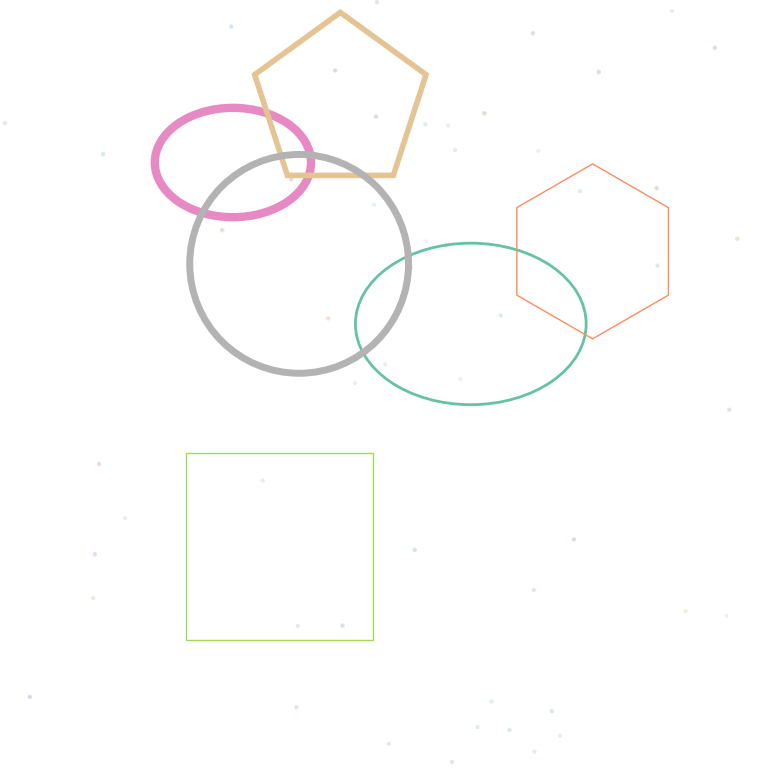[{"shape": "oval", "thickness": 1, "radius": 0.75, "center": [0.611, 0.579]}, {"shape": "hexagon", "thickness": 0.5, "radius": 0.57, "center": [0.77, 0.674]}, {"shape": "oval", "thickness": 3, "radius": 0.51, "center": [0.303, 0.789]}, {"shape": "square", "thickness": 0.5, "radius": 0.61, "center": [0.363, 0.29]}, {"shape": "pentagon", "thickness": 2, "radius": 0.59, "center": [0.442, 0.867]}, {"shape": "circle", "thickness": 2.5, "radius": 0.71, "center": [0.388, 0.657]}]